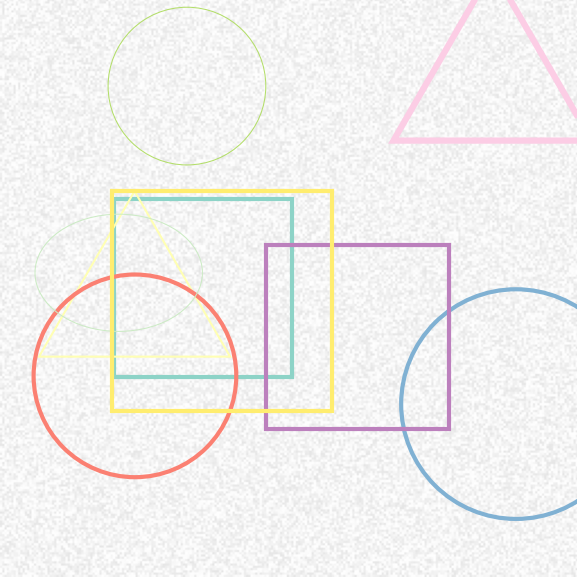[{"shape": "square", "thickness": 2, "radius": 0.77, "center": [0.351, 0.5]}, {"shape": "triangle", "thickness": 1, "radius": 0.96, "center": [0.233, 0.477]}, {"shape": "circle", "thickness": 2, "radius": 0.88, "center": [0.234, 0.348]}, {"shape": "circle", "thickness": 2, "radius": 0.99, "center": [0.893, 0.299]}, {"shape": "circle", "thickness": 0.5, "radius": 0.68, "center": [0.324, 0.85]}, {"shape": "triangle", "thickness": 3, "radius": 0.99, "center": [0.853, 0.855]}, {"shape": "square", "thickness": 2, "radius": 0.79, "center": [0.619, 0.416]}, {"shape": "oval", "thickness": 0.5, "radius": 0.72, "center": [0.206, 0.527]}, {"shape": "square", "thickness": 2, "radius": 0.95, "center": [0.385, 0.478]}]